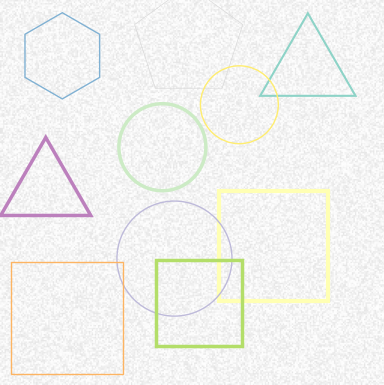[{"shape": "triangle", "thickness": 1.5, "radius": 0.71, "center": [0.8, 0.823]}, {"shape": "square", "thickness": 3, "radius": 0.71, "center": [0.71, 0.361]}, {"shape": "circle", "thickness": 1, "radius": 0.75, "center": [0.453, 0.328]}, {"shape": "hexagon", "thickness": 1, "radius": 0.56, "center": [0.162, 0.855]}, {"shape": "square", "thickness": 1, "radius": 0.73, "center": [0.174, 0.174]}, {"shape": "square", "thickness": 2.5, "radius": 0.56, "center": [0.517, 0.213]}, {"shape": "pentagon", "thickness": 0.5, "radius": 0.74, "center": [0.49, 0.89]}, {"shape": "triangle", "thickness": 2.5, "radius": 0.68, "center": [0.119, 0.508]}, {"shape": "circle", "thickness": 2.5, "radius": 0.56, "center": [0.422, 0.618]}, {"shape": "circle", "thickness": 1, "radius": 0.51, "center": [0.622, 0.728]}]